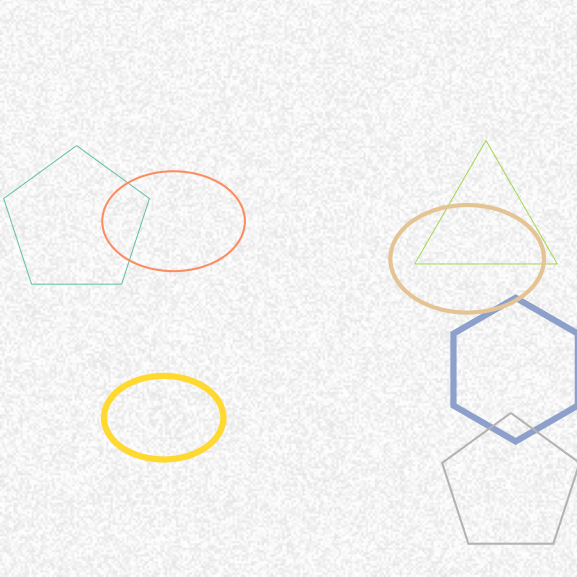[{"shape": "pentagon", "thickness": 0.5, "radius": 0.66, "center": [0.133, 0.614]}, {"shape": "oval", "thickness": 1, "radius": 0.62, "center": [0.301, 0.616]}, {"shape": "hexagon", "thickness": 3, "radius": 0.62, "center": [0.893, 0.359]}, {"shape": "triangle", "thickness": 0.5, "radius": 0.71, "center": [0.841, 0.613]}, {"shape": "oval", "thickness": 3, "radius": 0.52, "center": [0.283, 0.276]}, {"shape": "oval", "thickness": 2, "radius": 0.67, "center": [0.809, 0.551]}, {"shape": "pentagon", "thickness": 1, "radius": 0.63, "center": [0.885, 0.159]}]